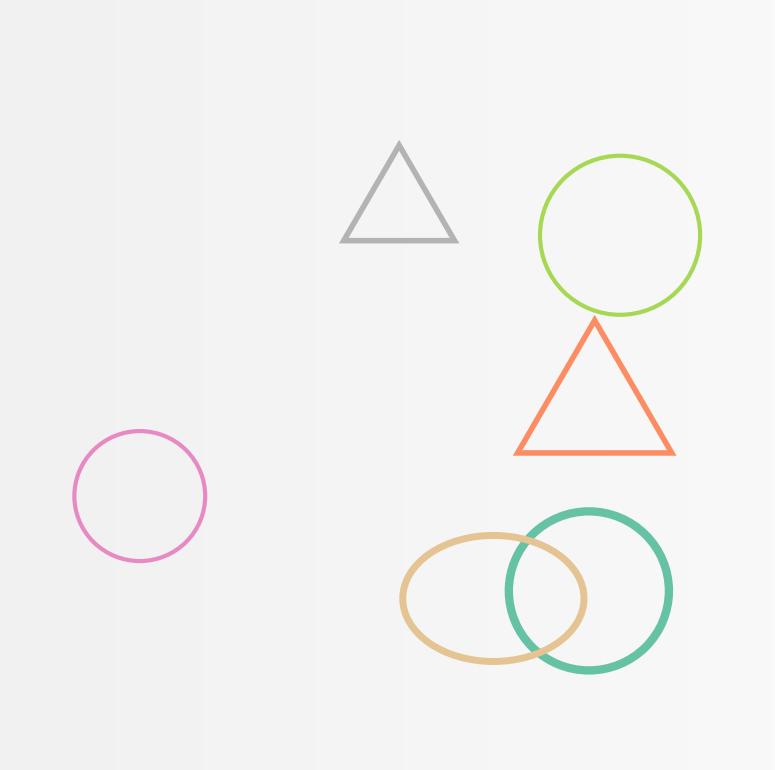[{"shape": "circle", "thickness": 3, "radius": 0.52, "center": [0.76, 0.233]}, {"shape": "triangle", "thickness": 2, "radius": 0.57, "center": [0.767, 0.469]}, {"shape": "circle", "thickness": 1.5, "radius": 0.42, "center": [0.18, 0.356]}, {"shape": "circle", "thickness": 1.5, "radius": 0.52, "center": [0.8, 0.694]}, {"shape": "oval", "thickness": 2.5, "radius": 0.58, "center": [0.637, 0.223]}, {"shape": "triangle", "thickness": 2, "radius": 0.41, "center": [0.515, 0.729]}]